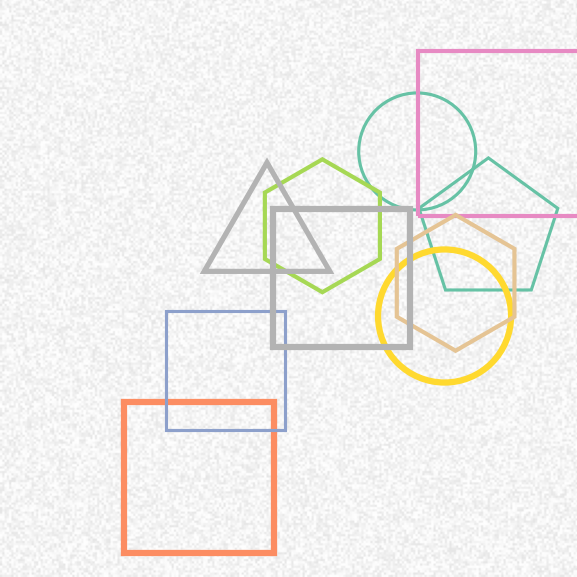[{"shape": "pentagon", "thickness": 1.5, "radius": 0.63, "center": [0.846, 0.599]}, {"shape": "circle", "thickness": 1.5, "radius": 0.51, "center": [0.722, 0.737]}, {"shape": "square", "thickness": 3, "radius": 0.65, "center": [0.344, 0.172]}, {"shape": "square", "thickness": 1.5, "radius": 0.52, "center": [0.391, 0.358]}, {"shape": "square", "thickness": 2, "radius": 0.71, "center": [0.867, 0.767]}, {"shape": "hexagon", "thickness": 2, "radius": 0.58, "center": [0.558, 0.608]}, {"shape": "circle", "thickness": 3, "radius": 0.58, "center": [0.77, 0.452]}, {"shape": "hexagon", "thickness": 2, "radius": 0.59, "center": [0.789, 0.509]}, {"shape": "square", "thickness": 3, "radius": 0.6, "center": [0.591, 0.518]}, {"shape": "triangle", "thickness": 2.5, "radius": 0.63, "center": [0.462, 0.592]}]